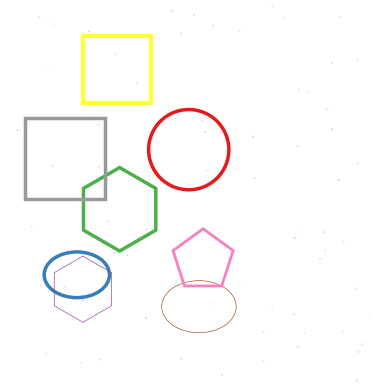[{"shape": "circle", "thickness": 2.5, "radius": 0.52, "center": [0.49, 0.611]}, {"shape": "oval", "thickness": 2.5, "radius": 0.42, "center": [0.2, 0.286]}, {"shape": "hexagon", "thickness": 2.5, "radius": 0.54, "center": [0.311, 0.456]}, {"shape": "hexagon", "thickness": 0.5, "radius": 0.43, "center": [0.215, 0.249]}, {"shape": "square", "thickness": 3, "radius": 0.44, "center": [0.304, 0.82]}, {"shape": "oval", "thickness": 0.5, "radius": 0.48, "center": [0.517, 0.203]}, {"shape": "pentagon", "thickness": 2, "radius": 0.41, "center": [0.528, 0.324]}, {"shape": "square", "thickness": 2.5, "radius": 0.52, "center": [0.168, 0.588]}]